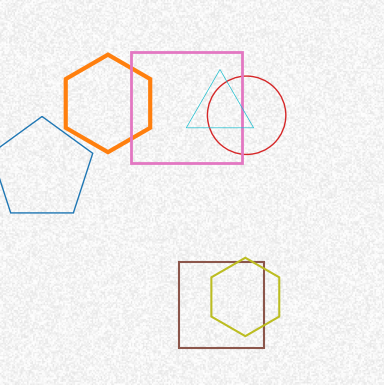[{"shape": "pentagon", "thickness": 1, "radius": 0.69, "center": [0.109, 0.559]}, {"shape": "hexagon", "thickness": 3, "radius": 0.63, "center": [0.28, 0.731]}, {"shape": "circle", "thickness": 1, "radius": 0.51, "center": [0.641, 0.701]}, {"shape": "square", "thickness": 1.5, "radius": 0.56, "center": [0.575, 0.208]}, {"shape": "square", "thickness": 2, "radius": 0.72, "center": [0.485, 0.72]}, {"shape": "hexagon", "thickness": 1.5, "radius": 0.51, "center": [0.637, 0.229]}, {"shape": "triangle", "thickness": 0.5, "radius": 0.5, "center": [0.571, 0.719]}]